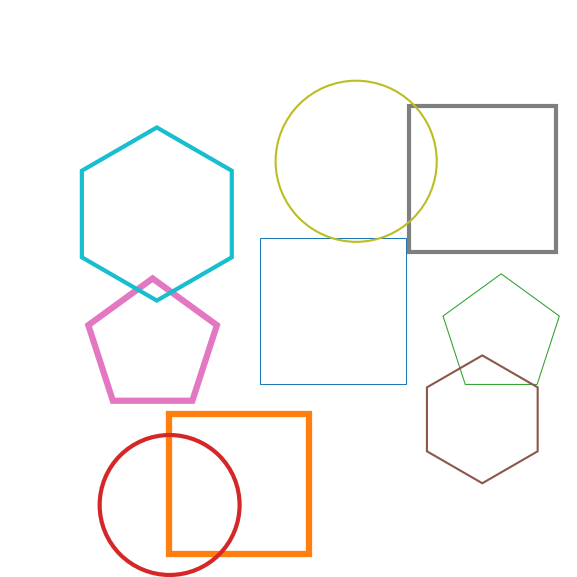[{"shape": "square", "thickness": 0.5, "radius": 0.63, "center": [0.576, 0.46]}, {"shape": "square", "thickness": 3, "radius": 0.61, "center": [0.415, 0.161]}, {"shape": "pentagon", "thickness": 0.5, "radius": 0.53, "center": [0.868, 0.419]}, {"shape": "circle", "thickness": 2, "radius": 0.61, "center": [0.294, 0.125]}, {"shape": "hexagon", "thickness": 1, "radius": 0.55, "center": [0.835, 0.273]}, {"shape": "pentagon", "thickness": 3, "radius": 0.59, "center": [0.264, 0.4]}, {"shape": "square", "thickness": 2, "radius": 0.63, "center": [0.835, 0.689]}, {"shape": "circle", "thickness": 1, "radius": 0.7, "center": [0.617, 0.72]}, {"shape": "hexagon", "thickness": 2, "radius": 0.75, "center": [0.272, 0.629]}]